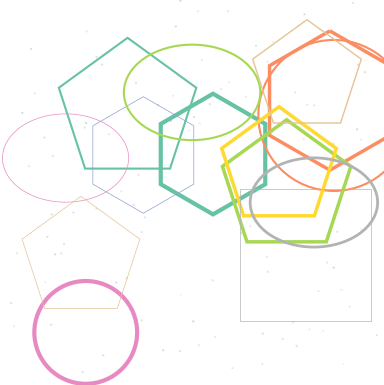[{"shape": "pentagon", "thickness": 1.5, "radius": 0.94, "center": [0.331, 0.714]}, {"shape": "hexagon", "thickness": 3, "radius": 0.78, "center": [0.553, 0.6]}, {"shape": "hexagon", "thickness": 2.5, "radius": 0.9, "center": [0.857, 0.739]}, {"shape": "circle", "thickness": 1.5, "radius": 0.98, "center": [0.867, 0.7]}, {"shape": "hexagon", "thickness": 0.5, "radius": 0.76, "center": [0.372, 0.598]}, {"shape": "circle", "thickness": 3, "radius": 0.67, "center": [0.223, 0.137]}, {"shape": "oval", "thickness": 0.5, "radius": 0.82, "center": [0.17, 0.59]}, {"shape": "oval", "thickness": 1.5, "radius": 0.89, "center": [0.499, 0.76]}, {"shape": "pentagon", "thickness": 2.5, "radius": 0.88, "center": [0.744, 0.514]}, {"shape": "pentagon", "thickness": 2.5, "radius": 0.78, "center": [0.725, 0.566]}, {"shape": "pentagon", "thickness": 1, "radius": 0.74, "center": [0.797, 0.801]}, {"shape": "pentagon", "thickness": 0.5, "radius": 0.8, "center": [0.21, 0.329]}, {"shape": "square", "thickness": 0.5, "radius": 0.86, "center": [0.793, 0.338]}, {"shape": "oval", "thickness": 2, "radius": 0.83, "center": [0.815, 0.474]}]